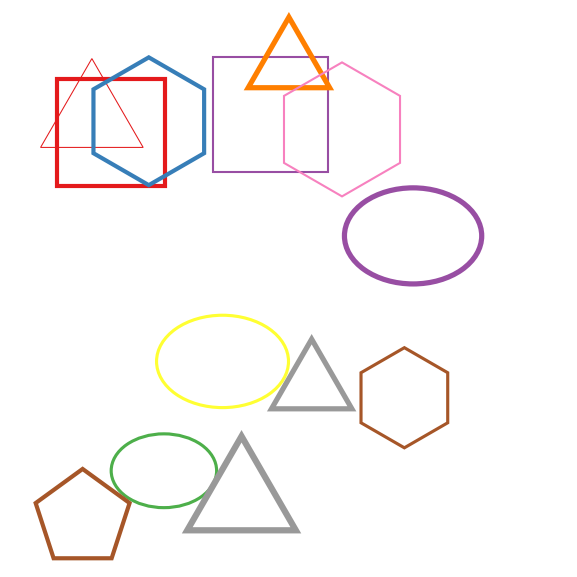[{"shape": "square", "thickness": 2, "radius": 0.47, "center": [0.192, 0.77]}, {"shape": "triangle", "thickness": 0.5, "radius": 0.51, "center": [0.159, 0.795]}, {"shape": "hexagon", "thickness": 2, "radius": 0.55, "center": [0.258, 0.789]}, {"shape": "oval", "thickness": 1.5, "radius": 0.46, "center": [0.284, 0.184]}, {"shape": "oval", "thickness": 2.5, "radius": 0.59, "center": [0.715, 0.591]}, {"shape": "square", "thickness": 1, "radius": 0.5, "center": [0.469, 0.801]}, {"shape": "triangle", "thickness": 2.5, "radius": 0.41, "center": [0.5, 0.888]}, {"shape": "oval", "thickness": 1.5, "radius": 0.57, "center": [0.385, 0.373]}, {"shape": "hexagon", "thickness": 1.5, "radius": 0.43, "center": [0.7, 0.31]}, {"shape": "pentagon", "thickness": 2, "radius": 0.43, "center": [0.143, 0.102]}, {"shape": "hexagon", "thickness": 1, "radius": 0.58, "center": [0.592, 0.775]}, {"shape": "triangle", "thickness": 3, "radius": 0.54, "center": [0.418, 0.135]}, {"shape": "triangle", "thickness": 2.5, "radius": 0.4, "center": [0.54, 0.331]}]